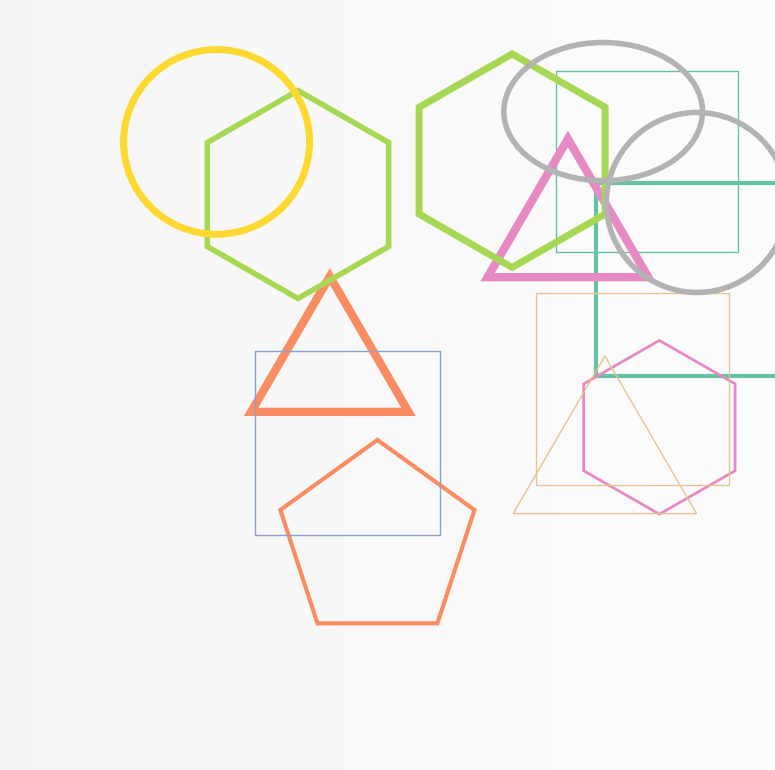[{"shape": "square", "thickness": 0.5, "radius": 0.59, "center": [0.835, 0.79]}, {"shape": "square", "thickness": 1.5, "radius": 0.63, "center": [0.895, 0.637]}, {"shape": "pentagon", "thickness": 1.5, "radius": 0.66, "center": [0.487, 0.297]}, {"shape": "triangle", "thickness": 3, "radius": 0.59, "center": [0.426, 0.524]}, {"shape": "square", "thickness": 0.5, "radius": 0.6, "center": [0.448, 0.425]}, {"shape": "hexagon", "thickness": 1, "radius": 0.56, "center": [0.851, 0.445]}, {"shape": "triangle", "thickness": 3, "radius": 0.6, "center": [0.733, 0.7]}, {"shape": "hexagon", "thickness": 2, "radius": 0.68, "center": [0.384, 0.747]}, {"shape": "hexagon", "thickness": 2.5, "radius": 0.69, "center": [0.661, 0.791]}, {"shape": "circle", "thickness": 2.5, "radius": 0.6, "center": [0.279, 0.816]}, {"shape": "triangle", "thickness": 0.5, "radius": 0.68, "center": [0.781, 0.401]}, {"shape": "square", "thickness": 0.5, "radius": 0.62, "center": [0.816, 0.495]}, {"shape": "circle", "thickness": 2, "radius": 0.58, "center": [0.899, 0.737]}, {"shape": "oval", "thickness": 2, "radius": 0.64, "center": [0.778, 0.855]}]